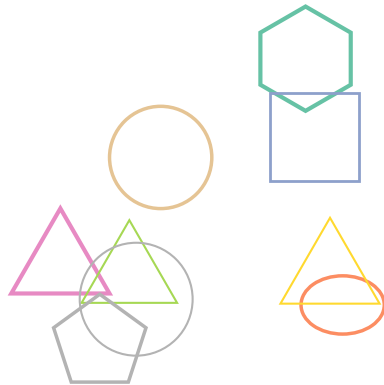[{"shape": "hexagon", "thickness": 3, "radius": 0.68, "center": [0.794, 0.848]}, {"shape": "oval", "thickness": 2.5, "radius": 0.54, "center": [0.89, 0.208]}, {"shape": "square", "thickness": 2, "radius": 0.58, "center": [0.817, 0.644]}, {"shape": "triangle", "thickness": 3, "radius": 0.74, "center": [0.157, 0.311]}, {"shape": "triangle", "thickness": 1.5, "radius": 0.72, "center": [0.336, 0.285]}, {"shape": "triangle", "thickness": 1.5, "radius": 0.74, "center": [0.857, 0.286]}, {"shape": "circle", "thickness": 2.5, "radius": 0.66, "center": [0.417, 0.591]}, {"shape": "pentagon", "thickness": 2.5, "radius": 0.63, "center": [0.259, 0.11]}, {"shape": "circle", "thickness": 1.5, "radius": 0.73, "center": [0.354, 0.223]}]